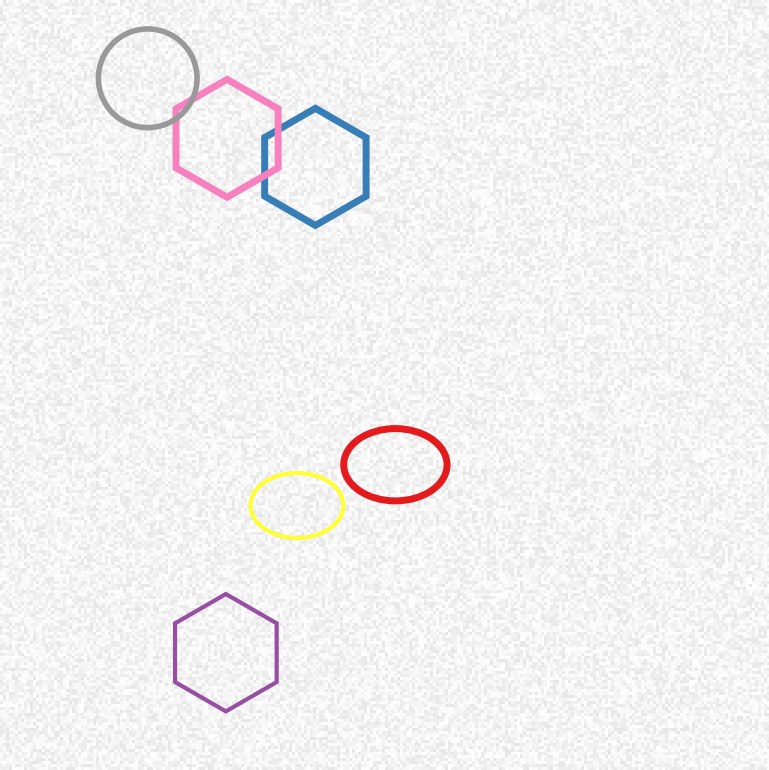[{"shape": "oval", "thickness": 2.5, "radius": 0.34, "center": [0.513, 0.396]}, {"shape": "hexagon", "thickness": 2.5, "radius": 0.38, "center": [0.41, 0.783]}, {"shape": "hexagon", "thickness": 1.5, "radius": 0.38, "center": [0.293, 0.152]}, {"shape": "oval", "thickness": 1.5, "radius": 0.3, "center": [0.386, 0.344]}, {"shape": "hexagon", "thickness": 2.5, "radius": 0.38, "center": [0.295, 0.82]}, {"shape": "circle", "thickness": 2, "radius": 0.32, "center": [0.192, 0.898]}]